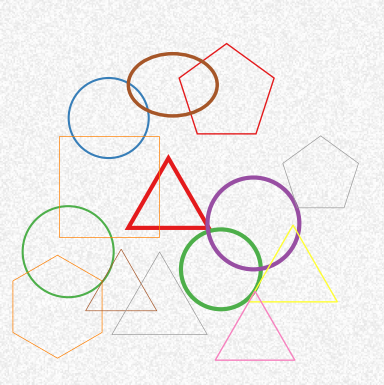[{"shape": "triangle", "thickness": 3, "radius": 0.6, "center": [0.438, 0.468]}, {"shape": "pentagon", "thickness": 1, "radius": 0.65, "center": [0.589, 0.757]}, {"shape": "circle", "thickness": 1.5, "radius": 0.52, "center": [0.282, 0.693]}, {"shape": "circle", "thickness": 3, "radius": 0.52, "center": [0.574, 0.3]}, {"shape": "circle", "thickness": 1.5, "radius": 0.59, "center": [0.177, 0.346]}, {"shape": "circle", "thickness": 3, "radius": 0.6, "center": [0.658, 0.42]}, {"shape": "hexagon", "thickness": 0.5, "radius": 0.67, "center": [0.149, 0.203]}, {"shape": "square", "thickness": 0.5, "radius": 0.65, "center": [0.283, 0.516]}, {"shape": "triangle", "thickness": 1, "radius": 0.66, "center": [0.761, 0.282]}, {"shape": "triangle", "thickness": 0.5, "radius": 0.53, "center": [0.315, 0.246]}, {"shape": "oval", "thickness": 2.5, "radius": 0.58, "center": [0.449, 0.78]}, {"shape": "triangle", "thickness": 1, "radius": 0.6, "center": [0.662, 0.124]}, {"shape": "pentagon", "thickness": 0.5, "radius": 0.52, "center": [0.833, 0.544]}, {"shape": "triangle", "thickness": 0.5, "radius": 0.72, "center": [0.414, 0.202]}]